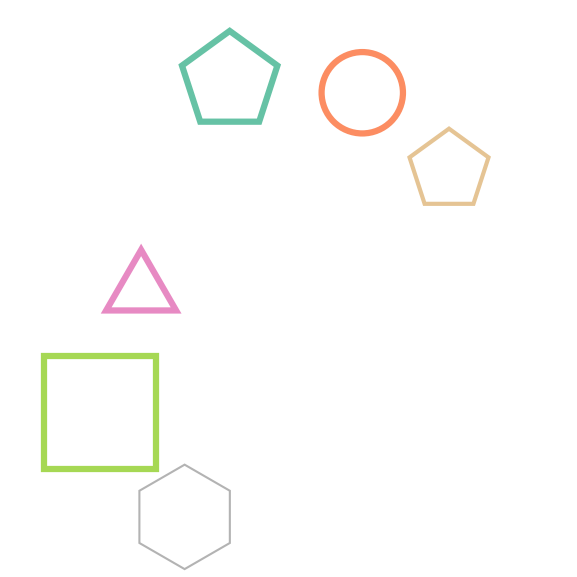[{"shape": "pentagon", "thickness": 3, "radius": 0.43, "center": [0.398, 0.859]}, {"shape": "circle", "thickness": 3, "radius": 0.35, "center": [0.627, 0.839]}, {"shape": "triangle", "thickness": 3, "radius": 0.35, "center": [0.244, 0.496]}, {"shape": "square", "thickness": 3, "radius": 0.49, "center": [0.174, 0.285]}, {"shape": "pentagon", "thickness": 2, "radius": 0.36, "center": [0.778, 0.704]}, {"shape": "hexagon", "thickness": 1, "radius": 0.45, "center": [0.32, 0.104]}]